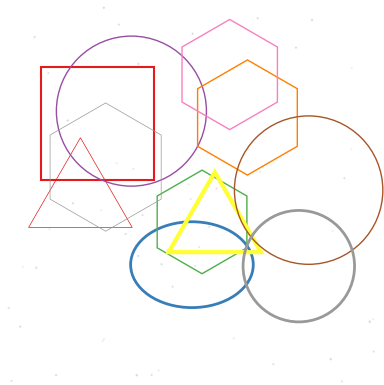[{"shape": "square", "thickness": 1.5, "radius": 0.73, "center": [0.252, 0.68]}, {"shape": "triangle", "thickness": 0.5, "radius": 0.78, "center": [0.209, 0.487]}, {"shape": "oval", "thickness": 2, "radius": 0.8, "center": [0.499, 0.313]}, {"shape": "hexagon", "thickness": 1, "radius": 0.67, "center": [0.525, 0.424]}, {"shape": "circle", "thickness": 1, "radius": 0.97, "center": [0.341, 0.711]}, {"shape": "hexagon", "thickness": 1, "radius": 0.75, "center": [0.643, 0.695]}, {"shape": "triangle", "thickness": 3, "radius": 0.69, "center": [0.558, 0.414]}, {"shape": "circle", "thickness": 1, "radius": 0.96, "center": [0.802, 0.506]}, {"shape": "hexagon", "thickness": 1, "radius": 0.72, "center": [0.597, 0.806]}, {"shape": "circle", "thickness": 2, "radius": 0.72, "center": [0.776, 0.309]}, {"shape": "hexagon", "thickness": 0.5, "radius": 0.83, "center": [0.274, 0.566]}]